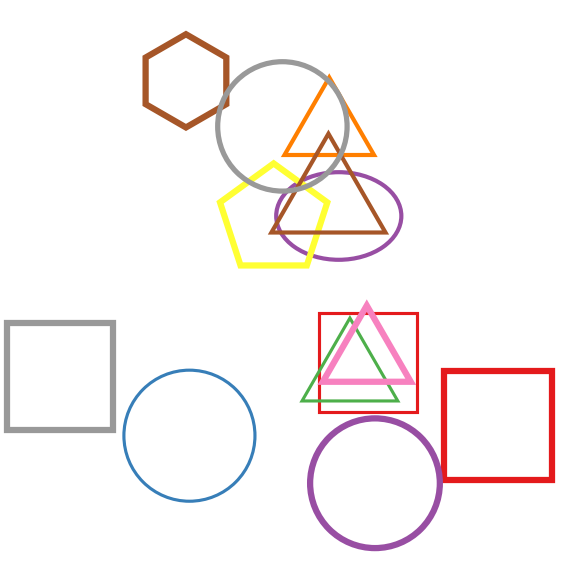[{"shape": "square", "thickness": 3, "radius": 0.47, "center": [0.863, 0.262]}, {"shape": "square", "thickness": 1.5, "radius": 0.43, "center": [0.638, 0.371]}, {"shape": "circle", "thickness": 1.5, "radius": 0.57, "center": [0.328, 0.245]}, {"shape": "triangle", "thickness": 1.5, "radius": 0.48, "center": [0.606, 0.353]}, {"shape": "circle", "thickness": 3, "radius": 0.56, "center": [0.649, 0.162]}, {"shape": "oval", "thickness": 2, "radius": 0.54, "center": [0.587, 0.625]}, {"shape": "triangle", "thickness": 2, "radius": 0.45, "center": [0.57, 0.776]}, {"shape": "pentagon", "thickness": 3, "radius": 0.49, "center": [0.474, 0.618]}, {"shape": "triangle", "thickness": 2, "radius": 0.57, "center": [0.569, 0.654]}, {"shape": "hexagon", "thickness": 3, "radius": 0.4, "center": [0.322, 0.859]}, {"shape": "triangle", "thickness": 3, "radius": 0.44, "center": [0.635, 0.382]}, {"shape": "square", "thickness": 3, "radius": 0.46, "center": [0.104, 0.347]}, {"shape": "circle", "thickness": 2.5, "radius": 0.56, "center": [0.489, 0.78]}]